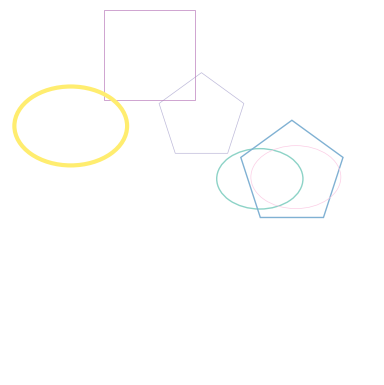[{"shape": "oval", "thickness": 1, "radius": 0.56, "center": [0.675, 0.536]}, {"shape": "pentagon", "thickness": 0.5, "radius": 0.58, "center": [0.523, 0.695]}, {"shape": "pentagon", "thickness": 1, "radius": 0.7, "center": [0.758, 0.548]}, {"shape": "oval", "thickness": 0.5, "radius": 0.58, "center": [0.768, 0.54]}, {"shape": "square", "thickness": 0.5, "radius": 0.59, "center": [0.389, 0.857]}, {"shape": "oval", "thickness": 3, "radius": 0.73, "center": [0.184, 0.673]}]